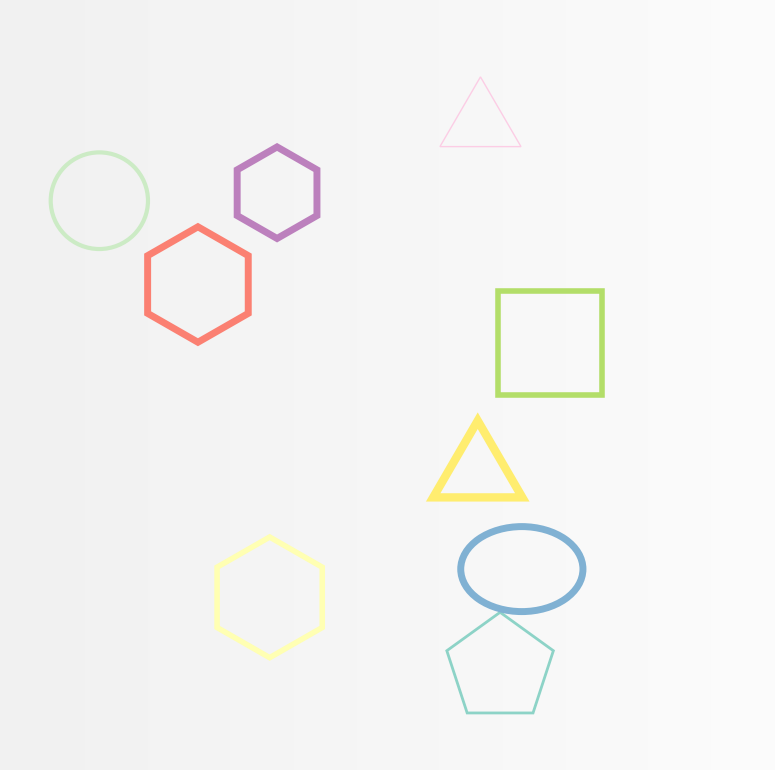[{"shape": "pentagon", "thickness": 1, "radius": 0.36, "center": [0.645, 0.133]}, {"shape": "hexagon", "thickness": 2, "radius": 0.39, "center": [0.348, 0.224]}, {"shape": "hexagon", "thickness": 2.5, "radius": 0.37, "center": [0.255, 0.63]}, {"shape": "oval", "thickness": 2.5, "radius": 0.39, "center": [0.673, 0.261]}, {"shape": "square", "thickness": 2, "radius": 0.34, "center": [0.709, 0.554]}, {"shape": "triangle", "thickness": 0.5, "radius": 0.3, "center": [0.62, 0.84]}, {"shape": "hexagon", "thickness": 2.5, "radius": 0.3, "center": [0.357, 0.75]}, {"shape": "circle", "thickness": 1.5, "radius": 0.31, "center": [0.128, 0.739]}, {"shape": "triangle", "thickness": 3, "radius": 0.33, "center": [0.616, 0.387]}]